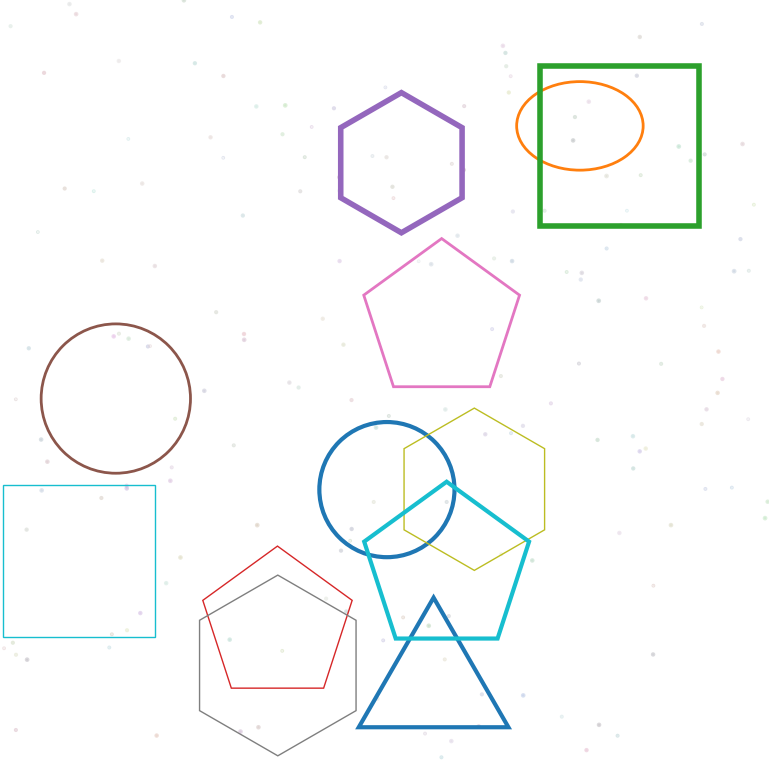[{"shape": "circle", "thickness": 1.5, "radius": 0.44, "center": [0.503, 0.364]}, {"shape": "triangle", "thickness": 1.5, "radius": 0.56, "center": [0.563, 0.112]}, {"shape": "oval", "thickness": 1, "radius": 0.41, "center": [0.753, 0.837]}, {"shape": "square", "thickness": 2, "radius": 0.52, "center": [0.805, 0.81]}, {"shape": "pentagon", "thickness": 0.5, "radius": 0.51, "center": [0.36, 0.189]}, {"shape": "hexagon", "thickness": 2, "radius": 0.45, "center": [0.521, 0.789]}, {"shape": "circle", "thickness": 1, "radius": 0.48, "center": [0.15, 0.482]}, {"shape": "pentagon", "thickness": 1, "radius": 0.53, "center": [0.574, 0.584]}, {"shape": "hexagon", "thickness": 0.5, "radius": 0.59, "center": [0.361, 0.136]}, {"shape": "hexagon", "thickness": 0.5, "radius": 0.53, "center": [0.616, 0.365]}, {"shape": "square", "thickness": 0.5, "radius": 0.49, "center": [0.103, 0.271]}, {"shape": "pentagon", "thickness": 1.5, "radius": 0.56, "center": [0.58, 0.262]}]